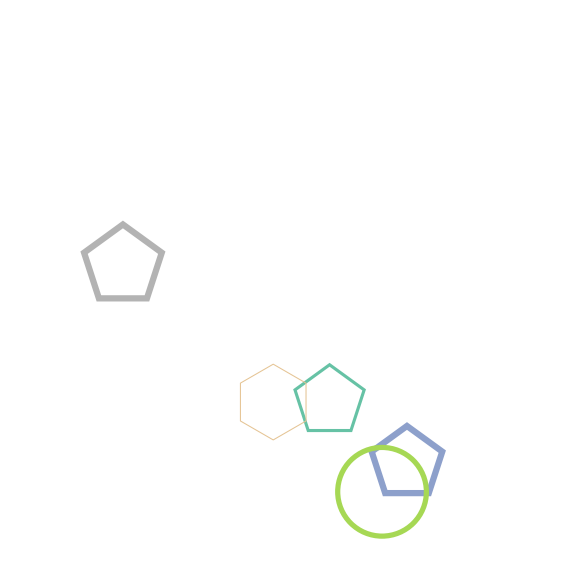[{"shape": "pentagon", "thickness": 1.5, "radius": 0.31, "center": [0.571, 0.305]}, {"shape": "pentagon", "thickness": 3, "radius": 0.32, "center": [0.705, 0.197]}, {"shape": "circle", "thickness": 2.5, "radius": 0.38, "center": [0.662, 0.148]}, {"shape": "hexagon", "thickness": 0.5, "radius": 0.33, "center": [0.473, 0.303]}, {"shape": "pentagon", "thickness": 3, "radius": 0.35, "center": [0.213, 0.54]}]